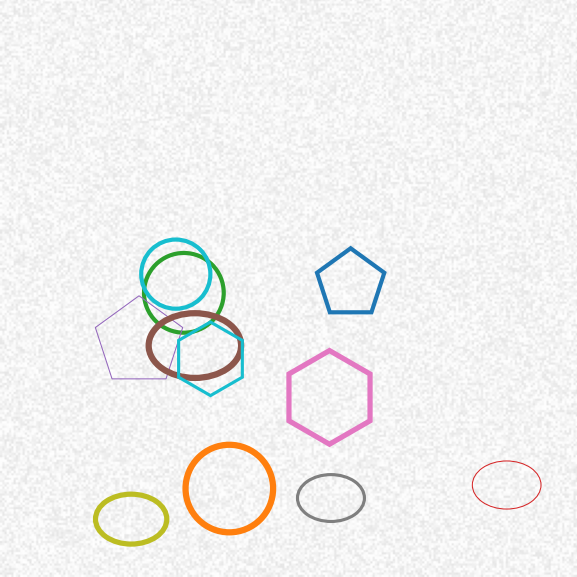[{"shape": "pentagon", "thickness": 2, "radius": 0.31, "center": [0.607, 0.508]}, {"shape": "circle", "thickness": 3, "radius": 0.38, "center": [0.397, 0.153]}, {"shape": "circle", "thickness": 2, "radius": 0.35, "center": [0.318, 0.492]}, {"shape": "oval", "thickness": 0.5, "radius": 0.3, "center": [0.877, 0.159]}, {"shape": "pentagon", "thickness": 0.5, "radius": 0.4, "center": [0.241, 0.407]}, {"shape": "oval", "thickness": 3, "radius": 0.4, "center": [0.337, 0.401]}, {"shape": "hexagon", "thickness": 2.5, "radius": 0.41, "center": [0.571, 0.311]}, {"shape": "oval", "thickness": 1.5, "radius": 0.29, "center": [0.573, 0.137]}, {"shape": "oval", "thickness": 2.5, "radius": 0.31, "center": [0.227, 0.1]}, {"shape": "hexagon", "thickness": 1.5, "radius": 0.32, "center": [0.364, 0.378]}, {"shape": "circle", "thickness": 2, "radius": 0.3, "center": [0.304, 0.524]}]